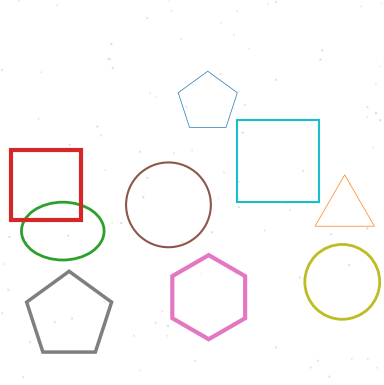[{"shape": "pentagon", "thickness": 0.5, "radius": 0.4, "center": [0.54, 0.734]}, {"shape": "triangle", "thickness": 0.5, "radius": 0.45, "center": [0.895, 0.457]}, {"shape": "oval", "thickness": 2, "radius": 0.54, "center": [0.163, 0.4]}, {"shape": "square", "thickness": 3, "radius": 0.45, "center": [0.121, 0.519]}, {"shape": "circle", "thickness": 1.5, "radius": 0.55, "center": [0.438, 0.468]}, {"shape": "hexagon", "thickness": 3, "radius": 0.55, "center": [0.542, 0.228]}, {"shape": "pentagon", "thickness": 2.5, "radius": 0.58, "center": [0.18, 0.179]}, {"shape": "circle", "thickness": 2, "radius": 0.49, "center": [0.889, 0.268]}, {"shape": "square", "thickness": 1.5, "radius": 0.53, "center": [0.722, 0.581]}]